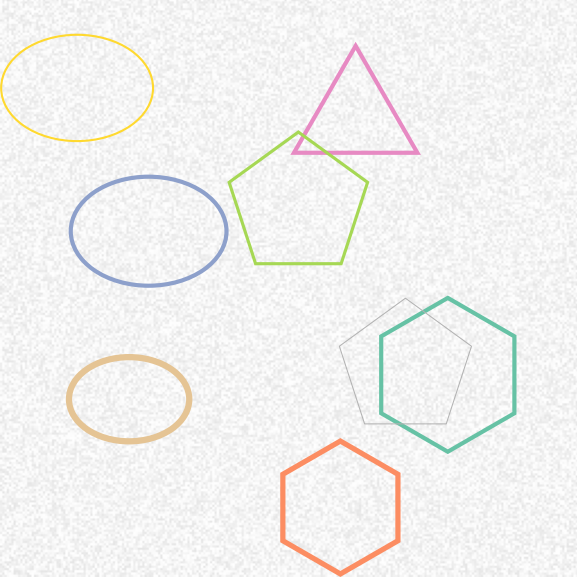[{"shape": "hexagon", "thickness": 2, "radius": 0.67, "center": [0.775, 0.35]}, {"shape": "hexagon", "thickness": 2.5, "radius": 0.58, "center": [0.589, 0.12]}, {"shape": "oval", "thickness": 2, "radius": 0.67, "center": [0.257, 0.599]}, {"shape": "triangle", "thickness": 2, "radius": 0.62, "center": [0.616, 0.796]}, {"shape": "pentagon", "thickness": 1.5, "radius": 0.63, "center": [0.517, 0.644]}, {"shape": "oval", "thickness": 1, "radius": 0.66, "center": [0.134, 0.847]}, {"shape": "oval", "thickness": 3, "radius": 0.52, "center": [0.224, 0.308]}, {"shape": "pentagon", "thickness": 0.5, "radius": 0.6, "center": [0.702, 0.362]}]